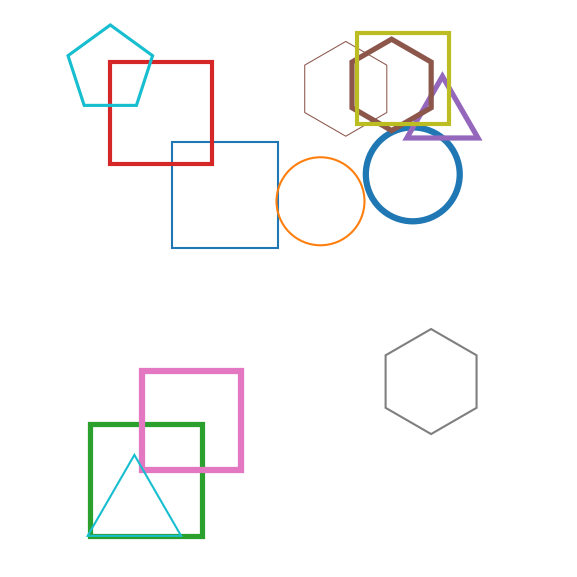[{"shape": "circle", "thickness": 3, "radius": 0.41, "center": [0.715, 0.697]}, {"shape": "square", "thickness": 1, "radius": 0.46, "center": [0.389, 0.662]}, {"shape": "circle", "thickness": 1, "radius": 0.38, "center": [0.555, 0.651]}, {"shape": "square", "thickness": 2.5, "radius": 0.49, "center": [0.253, 0.168]}, {"shape": "square", "thickness": 2, "radius": 0.44, "center": [0.278, 0.804]}, {"shape": "triangle", "thickness": 2.5, "radius": 0.36, "center": [0.766, 0.796]}, {"shape": "hexagon", "thickness": 0.5, "radius": 0.41, "center": [0.599, 0.845]}, {"shape": "hexagon", "thickness": 2.5, "radius": 0.4, "center": [0.678, 0.852]}, {"shape": "square", "thickness": 3, "radius": 0.43, "center": [0.332, 0.27]}, {"shape": "hexagon", "thickness": 1, "radius": 0.45, "center": [0.746, 0.338]}, {"shape": "square", "thickness": 2, "radius": 0.4, "center": [0.698, 0.863]}, {"shape": "triangle", "thickness": 1, "radius": 0.47, "center": [0.233, 0.118]}, {"shape": "pentagon", "thickness": 1.5, "radius": 0.38, "center": [0.191, 0.879]}]